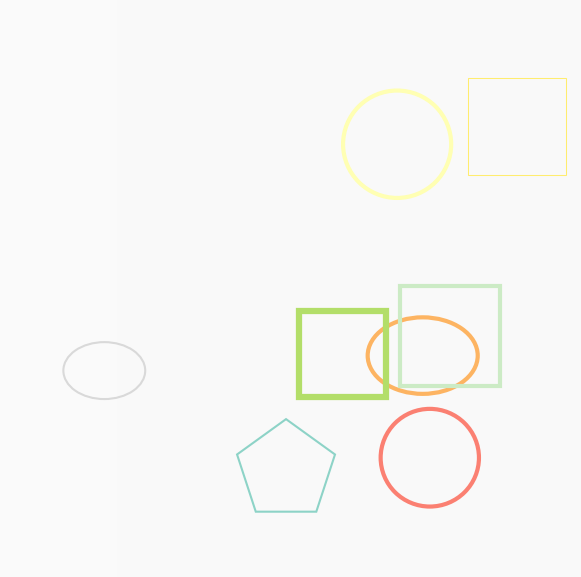[{"shape": "pentagon", "thickness": 1, "radius": 0.44, "center": [0.492, 0.185]}, {"shape": "circle", "thickness": 2, "radius": 0.46, "center": [0.683, 0.749]}, {"shape": "circle", "thickness": 2, "radius": 0.42, "center": [0.739, 0.207]}, {"shape": "oval", "thickness": 2, "radius": 0.47, "center": [0.727, 0.383]}, {"shape": "square", "thickness": 3, "radius": 0.37, "center": [0.59, 0.386]}, {"shape": "oval", "thickness": 1, "radius": 0.35, "center": [0.179, 0.357]}, {"shape": "square", "thickness": 2, "radius": 0.43, "center": [0.774, 0.417]}, {"shape": "square", "thickness": 0.5, "radius": 0.42, "center": [0.89, 0.78]}]